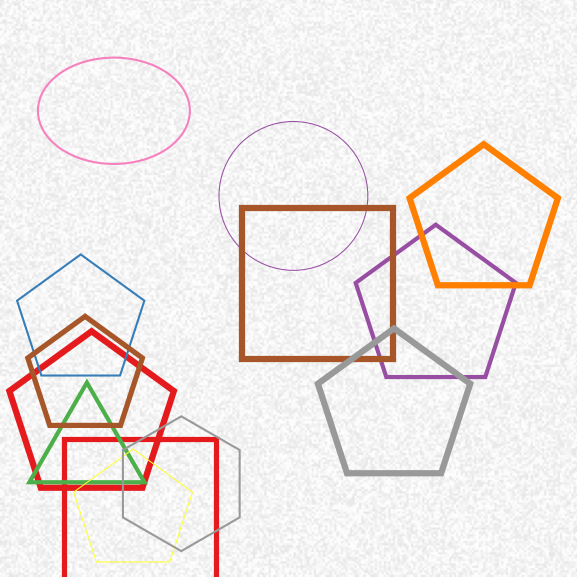[{"shape": "square", "thickness": 2.5, "radius": 0.66, "center": [0.243, 0.108]}, {"shape": "pentagon", "thickness": 3, "radius": 0.75, "center": [0.159, 0.276]}, {"shape": "pentagon", "thickness": 1, "radius": 0.58, "center": [0.14, 0.443]}, {"shape": "triangle", "thickness": 2, "radius": 0.58, "center": [0.15, 0.222]}, {"shape": "pentagon", "thickness": 2, "radius": 0.73, "center": [0.755, 0.464]}, {"shape": "circle", "thickness": 0.5, "radius": 0.64, "center": [0.508, 0.66]}, {"shape": "pentagon", "thickness": 3, "radius": 0.68, "center": [0.838, 0.614]}, {"shape": "pentagon", "thickness": 0.5, "radius": 0.54, "center": [0.23, 0.114]}, {"shape": "square", "thickness": 3, "radius": 0.66, "center": [0.55, 0.508]}, {"shape": "pentagon", "thickness": 2.5, "radius": 0.52, "center": [0.147, 0.347]}, {"shape": "oval", "thickness": 1, "radius": 0.66, "center": [0.197, 0.807]}, {"shape": "pentagon", "thickness": 3, "radius": 0.69, "center": [0.682, 0.292]}, {"shape": "hexagon", "thickness": 1, "radius": 0.58, "center": [0.314, 0.162]}]